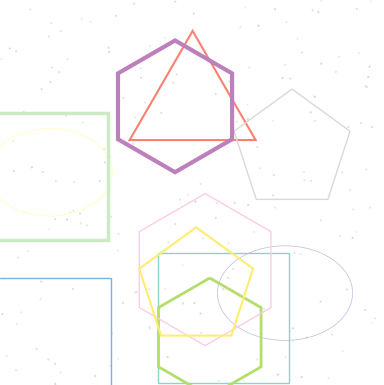[{"shape": "square", "thickness": 1, "radius": 0.84, "center": [0.581, 0.174]}, {"shape": "oval", "thickness": 0.5, "radius": 0.81, "center": [0.129, 0.553]}, {"shape": "oval", "thickness": 0.5, "radius": 0.88, "center": [0.74, 0.239]}, {"shape": "triangle", "thickness": 1.5, "radius": 0.94, "center": [0.5, 0.731]}, {"shape": "square", "thickness": 1, "radius": 0.82, "center": [0.124, 0.114]}, {"shape": "hexagon", "thickness": 2, "radius": 0.77, "center": [0.545, 0.124]}, {"shape": "hexagon", "thickness": 1, "radius": 0.99, "center": [0.533, 0.3]}, {"shape": "pentagon", "thickness": 1, "radius": 0.79, "center": [0.759, 0.61]}, {"shape": "hexagon", "thickness": 3, "radius": 0.86, "center": [0.455, 0.724]}, {"shape": "square", "thickness": 2.5, "radius": 0.82, "center": [0.116, 0.542]}, {"shape": "pentagon", "thickness": 1.5, "radius": 0.78, "center": [0.51, 0.254]}]